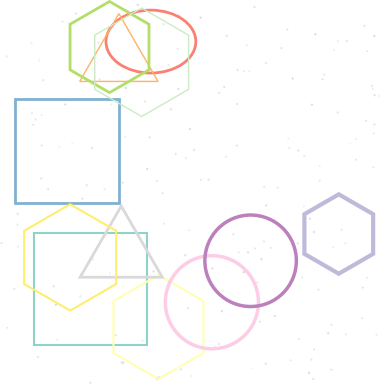[{"shape": "square", "thickness": 1.5, "radius": 0.73, "center": [0.234, 0.249]}, {"shape": "hexagon", "thickness": 1.5, "radius": 0.67, "center": [0.412, 0.151]}, {"shape": "hexagon", "thickness": 3, "radius": 0.52, "center": [0.88, 0.392]}, {"shape": "oval", "thickness": 2, "radius": 0.58, "center": [0.392, 0.892]}, {"shape": "square", "thickness": 2, "radius": 0.67, "center": [0.175, 0.608]}, {"shape": "triangle", "thickness": 1, "radius": 0.59, "center": [0.309, 0.847]}, {"shape": "hexagon", "thickness": 2, "radius": 0.59, "center": [0.284, 0.878]}, {"shape": "circle", "thickness": 2.5, "radius": 0.6, "center": [0.55, 0.215]}, {"shape": "triangle", "thickness": 2, "radius": 0.62, "center": [0.315, 0.342]}, {"shape": "circle", "thickness": 2.5, "radius": 0.59, "center": [0.651, 0.323]}, {"shape": "hexagon", "thickness": 1, "radius": 0.7, "center": [0.368, 0.838]}, {"shape": "hexagon", "thickness": 1.5, "radius": 0.69, "center": [0.182, 0.331]}]